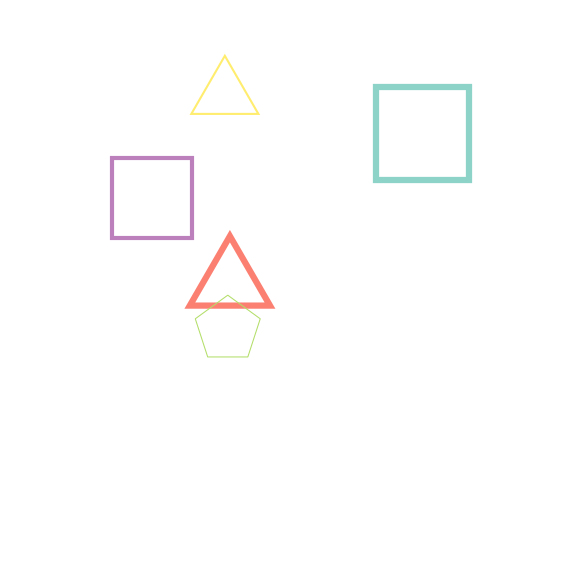[{"shape": "square", "thickness": 3, "radius": 0.4, "center": [0.731, 0.768]}, {"shape": "triangle", "thickness": 3, "radius": 0.4, "center": [0.398, 0.51]}, {"shape": "pentagon", "thickness": 0.5, "radius": 0.3, "center": [0.394, 0.429]}, {"shape": "square", "thickness": 2, "radius": 0.35, "center": [0.263, 0.657]}, {"shape": "triangle", "thickness": 1, "radius": 0.34, "center": [0.389, 0.835]}]